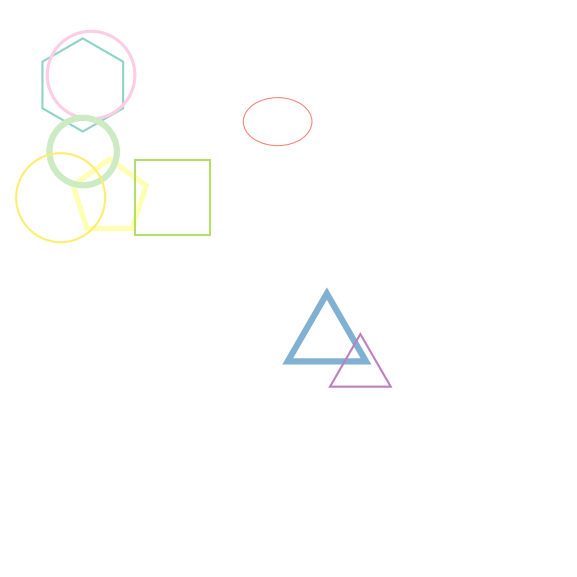[{"shape": "hexagon", "thickness": 1, "radius": 0.4, "center": [0.143, 0.852]}, {"shape": "pentagon", "thickness": 2.5, "radius": 0.33, "center": [0.19, 0.657]}, {"shape": "oval", "thickness": 0.5, "radius": 0.3, "center": [0.481, 0.789]}, {"shape": "triangle", "thickness": 3, "radius": 0.39, "center": [0.566, 0.412]}, {"shape": "square", "thickness": 1, "radius": 0.32, "center": [0.299, 0.656]}, {"shape": "circle", "thickness": 1.5, "radius": 0.38, "center": [0.158, 0.869]}, {"shape": "triangle", "thickness": 1, "radius": 0.3, "center": [0.624, 0.36]}, {"shape": "circle", "thickness": 3, "radius": 0.29, "center": [0.144, 0.737]}, {"shape": "circle", "thickness": 1, "radius": 0.39, "center": [0.105, 0.657]}]